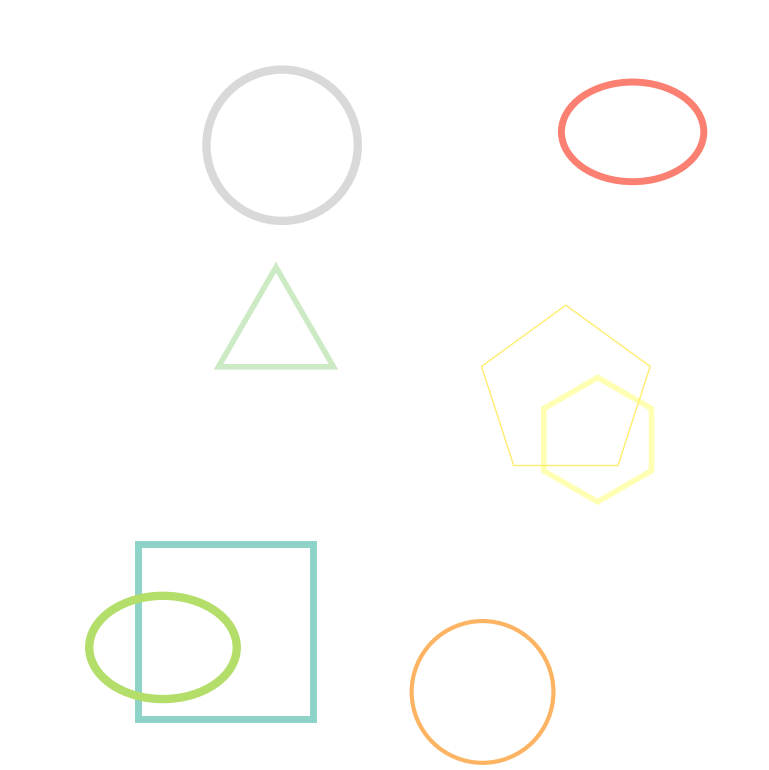[{"shape": "square", "thickness": 2.5, "radius": 0.57, "center": [0.293, 0.18]}, {"shape": "hexagon", "thickness": 2, "radius": 0.4, "center": [0.776, 0.429]}, {"shape": "oval", "thickness": 2.5, "radius": 0.46, "center": [0.822, 0.829]}, {"shape": "circle", "thickness": 1.5, "radius": 0.46, "center": [0.627, 0.101]}, {"shape": "oval", "thickness": 3, "radius": 0.48, "center": [0.212, 0.159]}, {"shape": "circle", "thickness": 3, "radius": 0.49, "center": [0.366, 0.811]}, {"shape": "triangle", "thickness": 2, "radius": 0.43, "center": [0.358, 0.567]}, {"shape": "pentagon", "thickness": 0.5, "radius": 0.58, "center": [0.735, 0.489]}]